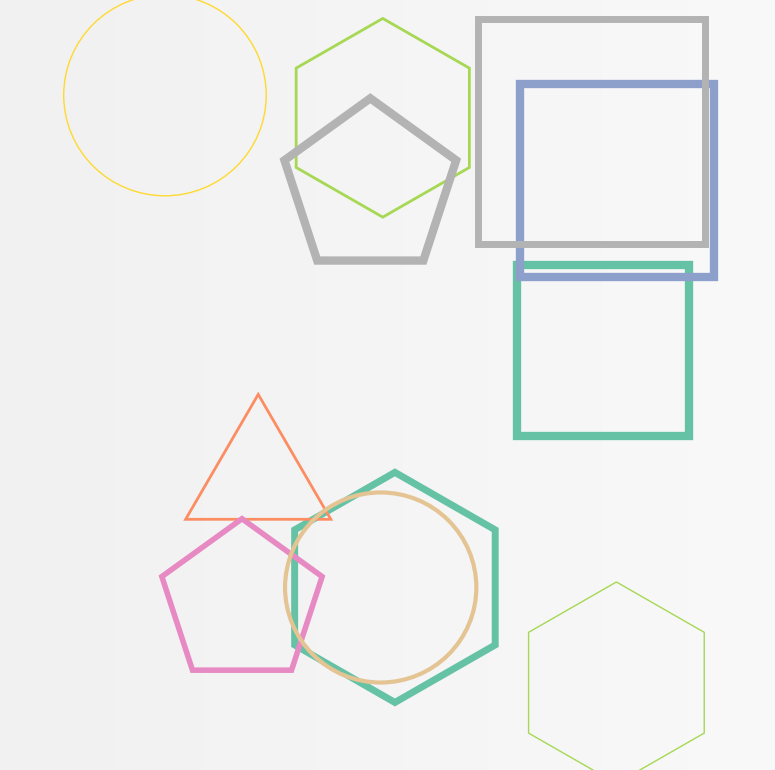[{"shape": "hexagon", "thickness": 2.5, "radius": 0.75, "center": [0.51, 0.237]}, {"shape": "square", "thickness": 3, "radius": 0.56, "center": [0.778, 0.544]}, {"shape": "triangle", "thickness": 1, "radius": 0.54, "center": [0.333, 0.38]}, {"shape": "square", "thickness": 3, "radius": 0.63, "center": [0.796, 0.765]}, {"shape": "pentagon", "thickness": 2, "radius": 0.54, "center": [0.312, 0.218]}, {"shape": "hexagon", "thickness": 0.5, "radius": 0.65, "center": [0.795, 0.113]}, {"shape": "hexagon", "thickness": 1, "radius": 0.65, "center": [0.494, 0.847]}, {"shape": "circle", "thickness": 0.5, "radius": 0.65, "center": [0.213, 0.876]}, {"shape": "circle", "thickness": 1.5, "radius": 0.62, "center": [0.491, 0.237]}, {"shape": "square", "thickness": 2.5, "radius": 0.73, "center": [0.763, 0.829]}, {"shape": "pentagon", "thickness": 3, "radius": 0.58, "center": [0.478, 0.756]}]